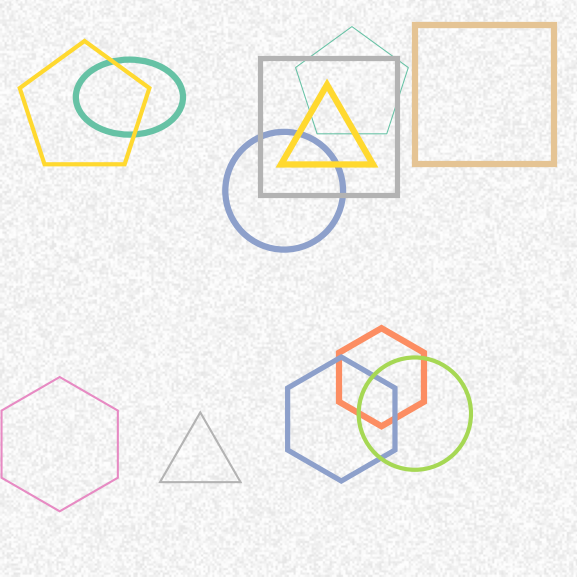[{"shape": "oval", "thickness": 3, "radius": 0.46, "center": [0.224, 0.831]}, {"shape": "pentagon", "thickness": 0.5, "radius": 0.51, "center": [0.609, 0.85]}, {"shape": "hexagon", "thickness": 3, "radius": 0.42, "center": [0.661, 0.346]}, {"shape": "circle", "thickness": 3, "radius": 0.51, "center": [0.492, 0.669]}, {"shape": "hexagon", "thickness": 2.5, "radius": 0.54, "center": [0.591, 0.274]}, {"shape": "hexagon", "thickness": 1, "radius": 0.58, "center": [0.103, 0.23]}, {"shape": "circle", "thickness": 2, "radius": 0.49, "center": [0.718, 0.283]}, {"shape": "pentagon", "thickness": 2, "radius": 0.59, "center": [0.146, 0.81]}, {"shape": "triangle", "thickness": 3, "radius": 0.46, "center": [0.566, 0.76]}, {"shape": "square", "thickness": 3, "radius": 0.6, "center": [0.839, 0.836]}, {"shape": "triangle", "thickness": 1, "radius": 0.4, "center": [0.347, 0.205]}, {"shape": "square", "thickness": 2.5, "radius": 0.6, "center": [0.569, 0.78]}]